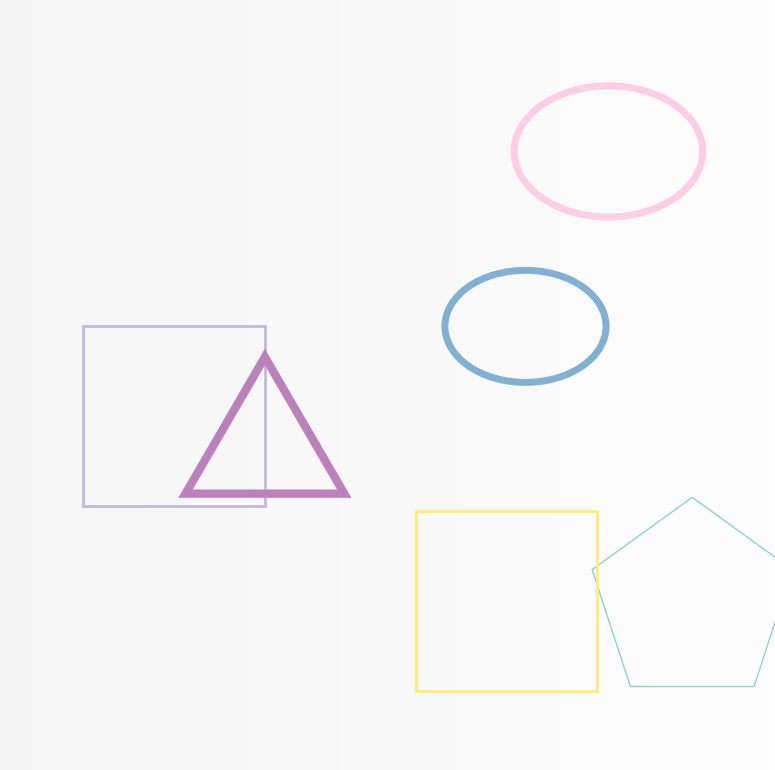[{"shape": "pentagon", "thickness": 0.5, "radius": 0.68, "center": [0.893, 0.218]}, {"shape": "square", "thickness": 1, "radius": 0.59, "center": [0.225, 0.46]}, {"shape": "oval", "thickness": 2.5, "radius": 0.52, "center": [0.678, 0.576]}, {"shape": "oval", "thickness": 2.5, "radius": 0.61, "center": [0.785, 0.803]}, {"shape": "triangle", "thickness": 3, "radius": 0.59, "center": [0.342, 0.418]}, {"shape": "square", "thickness": 1, "radius": 0.58, "center": [0.654, 0.22]}]